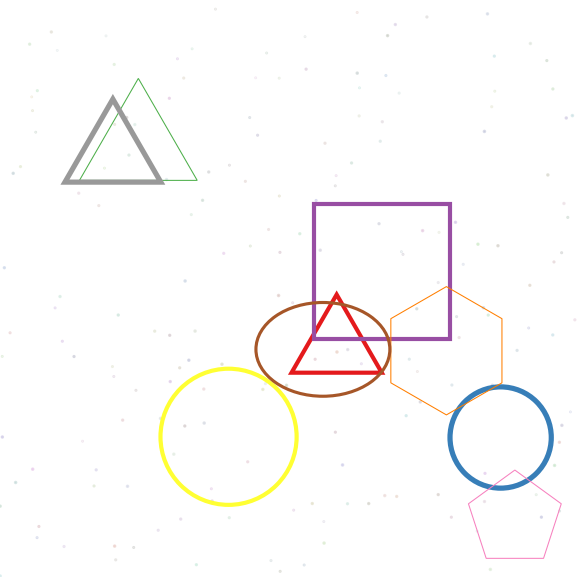[{"shape": "triangle", "thickness": 2, "radius": 0.45, "center": [0.583, 0.399]}, {"shape": "circle", "thickness": 2.5, "radius": 0.44, "center": [0.867, 0.242]}, {"shape": "triangle", "thickness": 0.5, "radius": 0.59, "center": [0.24, 0.746]}, {"shape": "square", "thickness": 2, "radius": 0.59, "center": [0.661, 0.529]}, {"shape": "hexagon", "thickness": 0.5, "radius": 0.56, "center": [0.773, 0.392]}, {"shape": "circle", "thickness": 2, "radius": 0.59, "center": [0.396, 0.243]}, {"shape": "oval", "thickness": 1.5, "radius": 0.58, "center": [0.559, 0.394]}, {"shape": "pentagon", "thickness": 0.5, "radius": 0.42, "center": [0.892, 0.101]}, {"shape": "triangle", "thickness": 2.5, "radius": 0.48, "center": [0.195, 0.732]}]